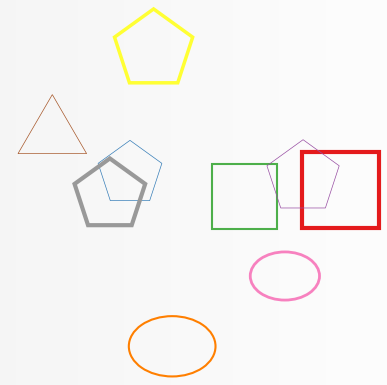[{"shape": "square", "thickness": 3, "radius": 0.49, "center": [0.879, 0.507]}, {"shape": "pentagon", "thickness": 0.5, "radius": 0.43, "center": [0.335, 0.549]}, {"shape": "square", "thickness": 1.5, "radius": 0.42, "center": [0.631, 0.489]}, {"shape": "pentagon", "thickness": 0.5, "radius": 0.49, "center": [0.782, 0.539]}, {"shape": "oval", "thickness": 1.5, "radius": 0.56, "center": [0.444, 0.101]}, {"shape": "pentagon", "thickness": 2.5, "radius": 0.53, "center": [0.396, 0.871]}, {"shape": "triangle", "thickness": 0.5, "radius": 0.51, "center": [0.135, 0.652]}, {"shape": "oval", "thickness": 2, "radius": 0.45, "center": [0.735, 0.283]}, {"shape": "pentagon", "thickness": 3, "radius": 0.48, "center": [0.284, 0.493]}]